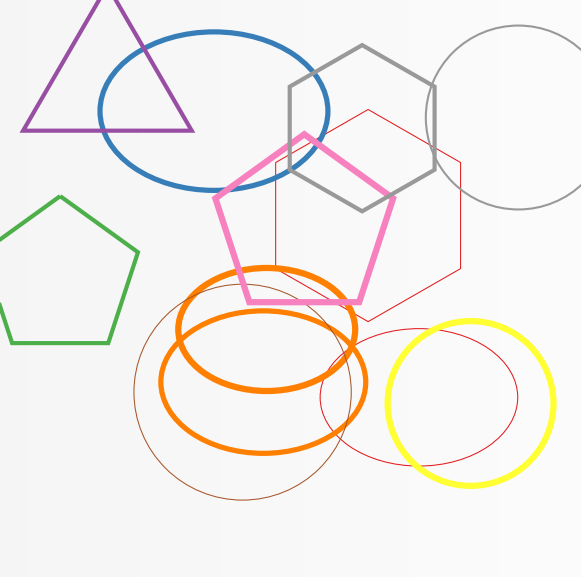[{"shape": "oval", "thickness": 0.5, "radius": 0.85, "center": [0.721, 0.311]}, {"shape": "hexagon", "thickness": 0.5, "radius": 0.92, "center": [0.633, 0.626]}, {"shape": "oval", "thickness": 2.5, "radius": 0.98, "center": [0.368, 0.807]}, {"shape": "pentagon", "thickness": 2, "radius": 0.7, "center": [0.104, 0.519]}, {"shape": "triangle", "thickness": 2, "radius": 0.84, "center": [0.185, 0.857]}, {"shape": "oval", "thickness": 2.5, "radius": 0.88, "center": [0.453, 0.337]}, {"shape": "oval", "thickness": 3, "radius": 0.76, "center": [0.459, 0.429]}, {"shape": "circle", "thickness": 3, "radius": 0.71, "center": [0.81, 0.3]}, {"shape": "circle", "thickness": 0.5, "radius": 0.93, "center": [0.417, 0.32]}, {"shape": "pentagon", "thickness": 3, "radius": 0.8, "center": [0.523, 0.606]}, {"shape": "circle", "thickness": 1, "radius": 0.8, "center": [0.892, 0.796]}, {"shape": "hexagon", "thickness": 2, "radius": 0.72, "center": [0.623, 0.777]}]